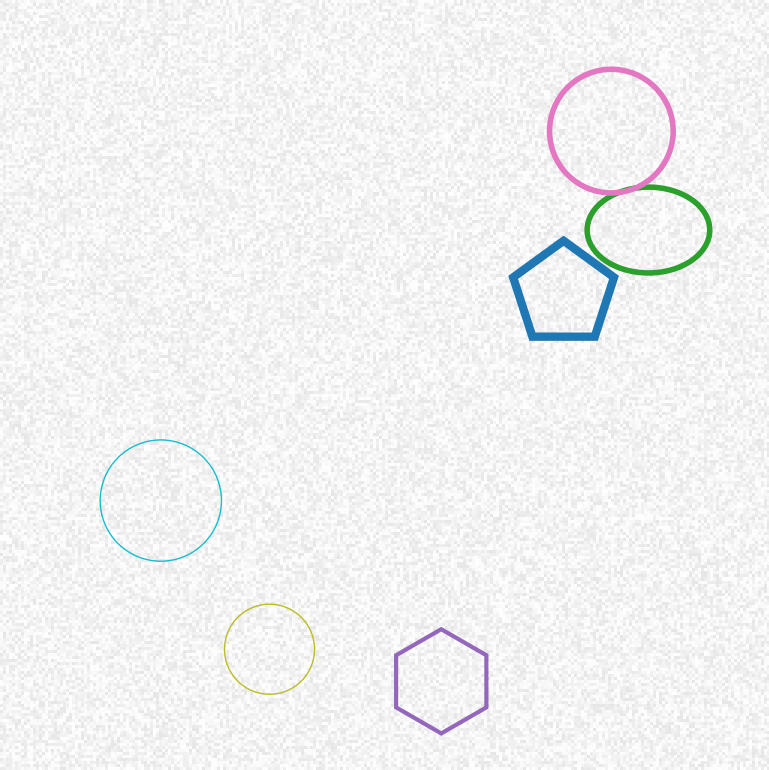[{"shape": "pentagon", "thickness": 3, "radius": 0.34, "center": [0.732, 0.618]}, {"shape": "oval", "thickness": 2, "radius": 0.4, "center": [0.842, 0.701]}, {"shape": "hexagon", "thickness": 1.5, "radius": 0.34, "center": [0.573, 0.115]}, {"shape": "circle", "thickness": 2, "radius": 0.4, "center": [0.794, 0.83]}, {"shape": "circle", "thickness": 0.5, "radius": 0.29, "center": [0.35, 0.157]}, {"shape": "circle", "thickness": 0.5, "radius": 0.39, "center": [0.209, 0.35]}]